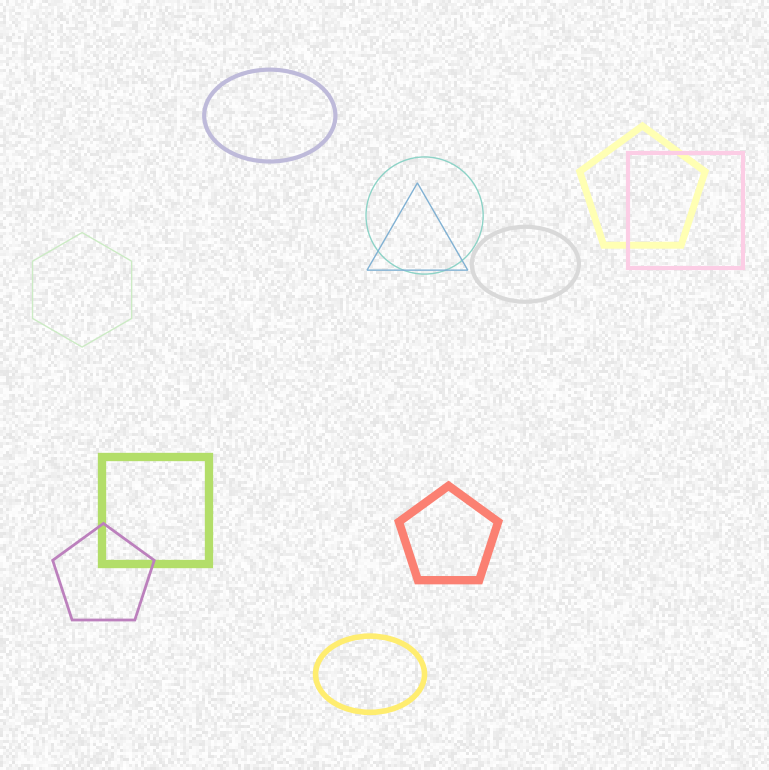[{"shape": "circle", "thickness": 0.5, "radius": 0.38, "center": [0.551, 0.72]}, {"shape": "pentagon", "thickness": 2.5, "radius": 0.43, "center": [0.834, 0.751]}, {"shape": "oval", "thickness": 1.5, "radius": 0.43, "center": [0.35, 0.85]}, {"shape": "pentagon", "thickness": 3, "radius": 0.34, "center": [0.583, 0.301]}, {"shape": "triangle", "thickness": 0.5, "radius": 0.38, "center": [0.542, 0.687]}, {"shape": "square", "thickness": 3, "radius": 0.35, "center": [0.202, 0.337]}, {"shape": "square", "thickness": 1.5, "radius": 0.37, "center": [0.89, 0.727]}, {"shape": "oval", "thickness": 1.5, "radius": 0.35, "center": [0.682, 0.657]}, {"shape": "pentagon", "thickness": 1, "radius": 0.35, "center": [0.134, 0.251]}, {"shape": "hexagon", "thickness": 0.5, "radius": 0.37, "center": [0.107, 0.624]}, {"shape": "oval", "thickness": 2, "radius": 0.35, "center": [0.481, 0.124]}]